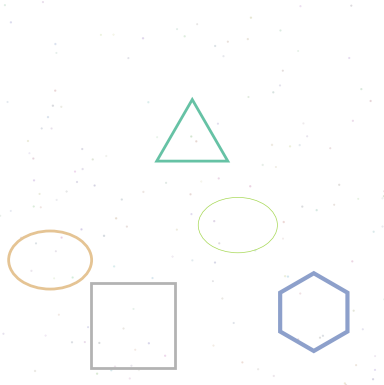[{"shape": "triangle", "thickness": 2, "radius": 0.53, "center": [0.499, 0.635]}, {"shape": "hexagon", "thickness": 3, "radius": 0.5, "center": [0.815, 0.189]}, {"shape": "oval", "thickness": 0.5, "radius": 0.51, "center": [0.618, 0.415]}, {"shape": "oval", "thickness": 2, "radius": 0.54, "center": [0.13, 0.325]}, {"shape": "square", "thickness": 2, "radius": 0.55, "center": [0.345, 0.154]}]